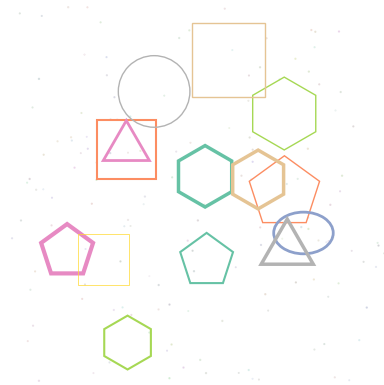[{"shape": "hexagon", "thickness": 2.5, "radius": 0.4, "center": [0.533, 0.542]}, {"shape": "pentagon", "thickness": 1.5, "radius": 0.36, "center": [0.537, 0.323]}, {"shape": "pentagon", "thickness": 1, "radius": 0.48, "center": [0.739, 0.499]}, {"shape": "square", "thickness": 1.5, "radius": 0.38, "center": [0.329, 0.611]}, {"shape": "oval", "thickness": 2, "radius": 0.39, "center": [0.788, 0.395]}, {"shape": "triangle", "thickness": 2, "radius": 0.35, "center": [0.328, 0.618]}, {"shape": "pentagon", "thickness": 3, "radius": 0.35, "center": [0.174, 0.347]}, {"shape": "hexagon", "thickness": 1.5, "radius": 0.35, "center": [0.331, 0.11]}, {"shape": "hexagon", "thickness": 1, "radius": 0.47, "center": [0.738, 0.705]}, {"shape": "square", "thickness": 0.5, "radius": 0.34, "center": [0.269, 0.326]}, {"shape": "square", "thickness": 1, "radius": 0.48, "center": [0.593, 0.845]}, {"shape": "hexagon", "thickness": 2.5, "radius": 0.38, "center": [0.671, 0.534]}, {"shape": "triangle", "thickness": 2.5, "radius": 0.39, "center": [0.746, 0.353]}, {"shape": "circle", "thickness": 1, "radius": 0.46, "center": [0.4, 0.762]}]